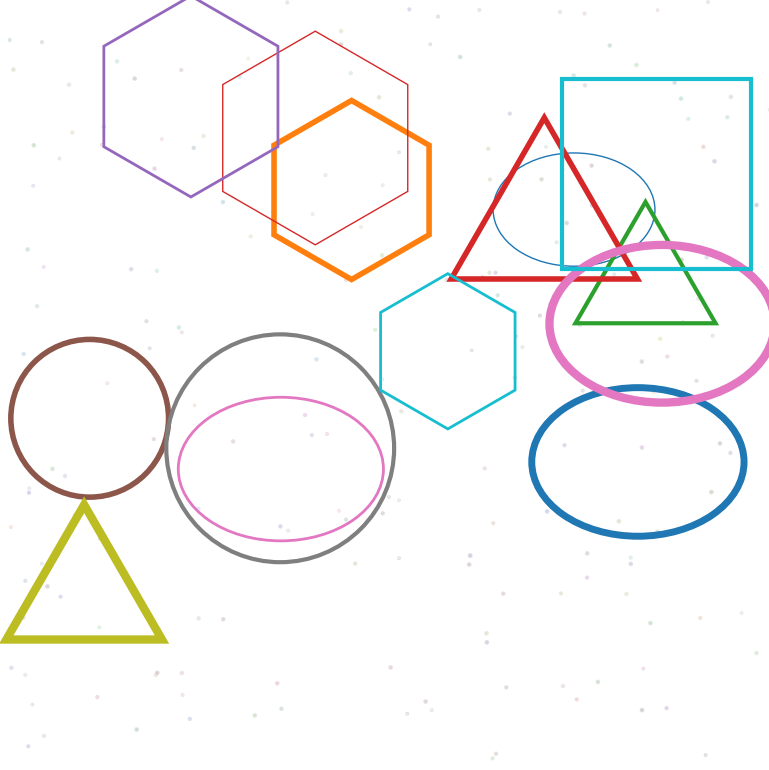[{"shape": "oval", "thickness": 2.5, "radius": 0.69, "center": [0.828, 0.4]}, {"shape": "oval", "thickness": 0.5, "radius": 0.53, "center": [0.745, 0.728]}, {"shape": "hexagon", "thickness": 2, "radius": 0.58, "center": [0.457, 0.753]}, {"shape": "triangle", "thickness": 1.5, "radius": 0.53, "center": [0.838, 0.633]}, {"shape": "triangle", "thickness": 2, "radius": 0.7, "center": [0.707, 0.707]}, {"shape": "hexagon", "thickness": 0.5, "radius": 0.69, "center": [0.409, 0.821]}, {"shape": "hexagon", "thickness": 1, "radius": 0.65, "center": [0.248, 0.875]}, {"shape": "circle", "thickness": 2, "radius": 0.51, "center": [0.116, 0.457]}, {"shape": "oval", "thickness": 3, "radius": 0.73, "center": [0.86, 0.58]}, {"shape": "oval", "thickness": 1, "radius": 0.67, "center": [0.365, 0.391]}, {"shape": "circle", "thickness": 1.5, "radius": 0.74, "center": [0.364, 0.418]}, {"shape": "triangle", "thickness": 3, "radius": 0.58, "center": [0.109, 0.228]}, {"shape": "square", "thickness": 1.5, "radius": 0.62, "center": [0.853, 0.774]}, {"shape": "hexagon", "thickness": 1, "radius": 0.5, "center": [0.582, 0.544]}]